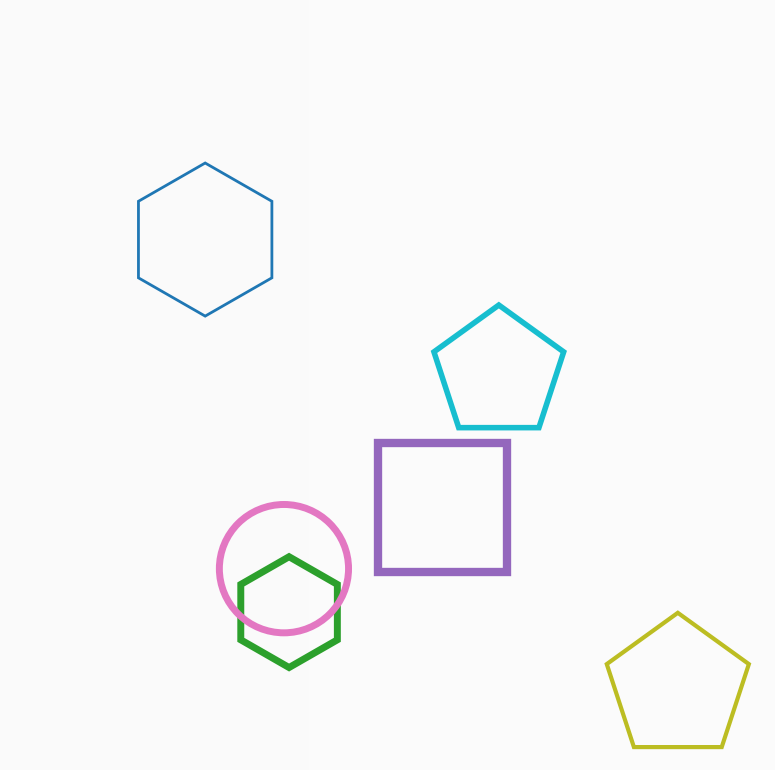[{"shape": "hexagon", "thickness": 1, "radius": 0.5, "center": [0.265, 0.689]}, {"shape": "hexagon", "thickness": 2.5, "radius": 0.36, "center": [0.373, 0.205]}, {"shape": "square", "thickness": 3, "radius": 0.42, "center": [0.571, 0.341]}, {"shape": "circle", "thickness": 2.5, "radius": 0.42, "center": [0.366, 0.261]}, {"shape": "pentagon", "thickness": 1.5, "radius": 0.48, "center": [0.875, 0.108]}, {"shape": "pentagon", "thickness": 2, "radius": 0.44, "center": [0.644, 0.516]}]